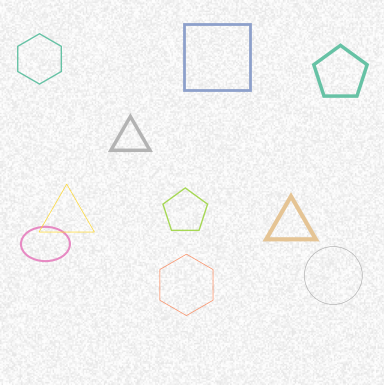[{"shape": "hexagon", "thickness": 1, "radius": 0.33, "center": [0.103, 0.847]}, {"shape": "pentagon", "thickness": 2.5, "radius": 0.36, "center": [0.884, 0.809]}, {"shape": "hexagon", "thickness": 0.5, "radius": 0.4, "center": [0.484, 0.26]}, {"shape": "square", "thickness": 2, "radius": 0.43, "center": [0.564, 0.852]}, {"shape": "oval", "thickness": 1.5, "radius": 0.32, "center": [0.118, 0.366]}, {"shape": "pentagon", "thickness": 1, "radius": 0.3, "center": [0.481, 0.451]}, {"shape": "triangle", "thickness": 0.5, "radius": 0.42, "center": [0.173, 0.439]}, {"shape": "triangle", "thickness": 3, "radius": 0.37, "center": [0.756, 0.416]}, {"shape": "circle", "thickness": 0.5, "radius": 0.38, "center": [0.866, 0.284]}, {"shape": "triangle", "thickness": 2.5, "radius": 0.29, "center": [0.339, 0.639]}]